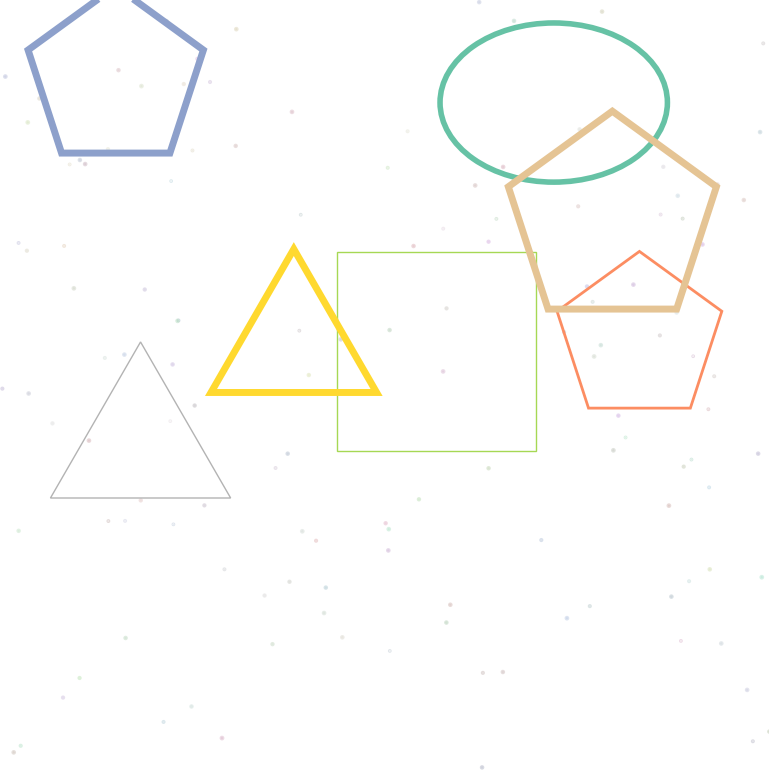[{"shape": "oval", "thickness": 2, "radius": 0.74, "center": [0.719, 0.867]}, {"shape": "pentagon", "thickness": 1, "radius": 0.56, "center": [0.83, 0.561]}, {"shape": "pentagon", "thickness": 2.5, "radius": 0.6, "center": [0.15, 0.898]}, {"shape": "square", "thickness": 0.5, "radius": 0.65, "center": [0.567, 0.543]}, {"shape": "triangle", "thickness": 2.5, "radius": 0.62, "center": [0.382, 0.552]}, {"shape": "pentagon", "thickness": 2.5, "radius": 0.71, "center": [0.795, 0.714]}, {"shape": "triangle", "thickness": 0.5, "radius": 0.68, "center": [0.183, 0.421]}]